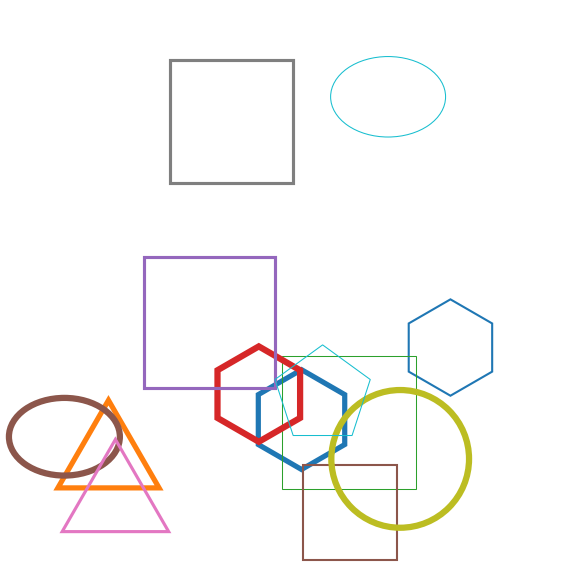[{"shape": "hexagon", "thickness": 2.5, "radius": 0.43, "center": [0.522, 0.273]}, {"shape": "hexagon", "thickness": 1, "radius": 0.42, "center": [0.78, 0.397]}, {"shape": "triangle", "thickness": 2.5, "radius": 0.51, "center": [0.188, 0.205]}, {"shape": "square", "thickness": 0.5, "radius": 0.58, "center": [0.605, 0.268]}, {"shape": "hexagon", "thickness": 3, "radius": 0.41, "center": [0.448, 0.317]}, {"shape": "square", "thickness": 1.5, "radius": 0.57, "center": [0.363, 0.441]}, {"shape": "square", "thickness": 1, "radius": 0.41, "center": [0.606, 0.111]}, {"shape": "oval", "thickness": 3, "radius": 0.48, "center": [0.112, 0.243]}, {"shape": "triangle", "thickness": 1.5, "radius": 0.53, "center": [0.2, 0.132]}, {"shape": "square", "thickness": 1.5, "radius": 0.53, "center": [0.401, 0.788]}, {"shape": "circle", "thickness": 3, "radius": 0.6, "center": [0.693, 0.205]}, {"shape": "pentagon", "thickness": 0.5, "radius": 0.43, "center": [0.559, 0.315]}, {"shape": "oval", "thickness": 0.5, "radius": 0.5, "center": [0.672, 0.832]}]